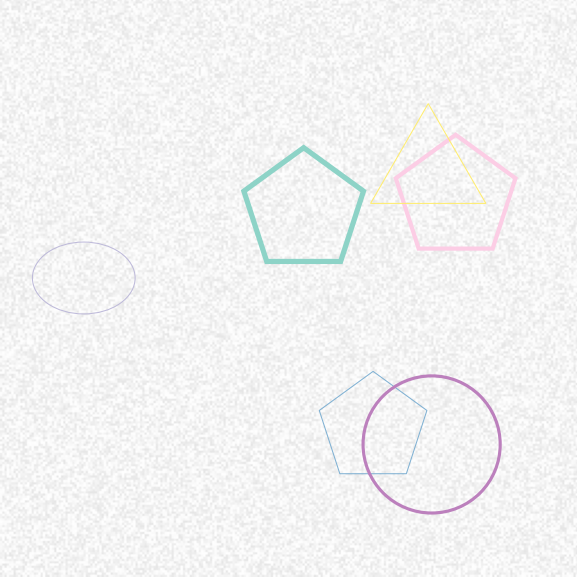[{"shape": "pentagon", "thickness": 2.5, "radius": 0.54, "center": [0.526, 0.635]}, {"shape": "oval", "thickness": 0.5, "radius": 0.44, "center": [0.145, 0.518]}, {"shape": "pentagon", "thickness": 0.5, "radius": 0.49, "center": [0.646, 0.258]}, {"shape": "pentagon", "thickness": 2, "radius": 0.54, "center": [0.789, 0.657]}, {"shape": "circle", "thickness": 1.5, "radius": 0.59, "center": [0.747, 0.23]}, {"shape": "triangle", "thickness": 0.5, "radius": 0.58, "center": [0.742, 0.705]}]